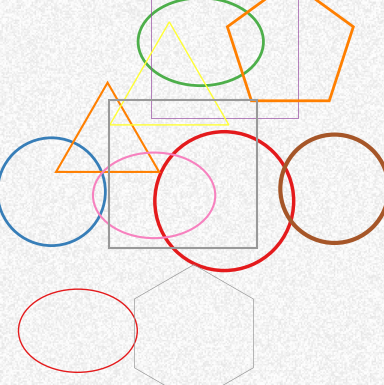[{"shape": "circle", "thickness": 2.5, "radius": 0.9, "center": [0.582, 0.478]}, {"shape": "oval", "thickness": 1, "radius": 0.77, "center": [0.202, 0.141]}, {"shape": "circle", "thickness": 2, "radius": 0.7, "center": [0.134, 0.502]}, {"shape": "oval", "thickness": 2, "radius": 0.81, "center": [0.521, 0.891]}, {"shape": "square", "thickness": 0.5, "radius": 0.95, "center": [0.583, 0.884]}, {"shape": "triangle", "thickness": 1.5, "radius": 0.77, "center": [0.279, 0.631]}, {"shape": "pentagon", "thickness": 2, "radius": 0.86, "center": [0.754, 0.877]}, {"shape": "triangle", "thickness": 1, "radius": 0.89, "center": [0.44, 0.765]}, {"shape": "circle", "thickness": 3, "radius": 0.7, "center": [0.869, 0.51]}, {"shape": "oval", "thickness": 1.5, "radius": 0.79, "center": [0.4, 0.493]}, {"shape": "hexagon", "thickness": 0.5, "radius": 0.89, "center": [0.504, 0.134]}, {"shape": "square", "thickness": 1.5, "radius": 0.96, "center": [0.475, 0.548]}]